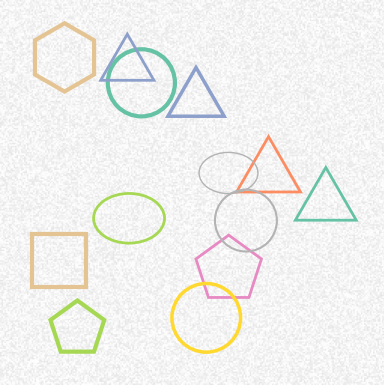[{"shape": "triangle", "thickness": 2, "radius": 0.46, "center": [0.846, 0.474]}, {"shape": "circle", "thickness": 3, "radius": 0.44, "center": [0.367, 0.785]}, {"shape": "triangle", "thickness": 2, "radius": 0.48, "center": [0.697, 0.549]}, {"shape": "triangle", "thickness": 2, "radius": 0.4, "center": [0.331, 0.831]}, {"shape": "triangle", "thickness": 2.5, "radius": 0.42, "center": [0.509, 0.74]}, {"shape": "pentagon", "thickness": 2, "radius": 0.45, "center": [0.594, 0.3]}, {"shape": "oval", "thickness": 2, "radius": 0.46, "center": [0.335, 0.433]}, {"shape": "pentagon", "thickness": 3, "radius": 0.37, "center": [0.201, 0.146]}, {"shape": "circle", "thickness": 2.5, "radius": 0.45, "center": [0.536, 0.175]}, {"shape": "square", "thickness": 3, "radius": 0.35, "center": [0.153, 0.323]}, {"shape": "hexagon", "thickness": 3, "radius": 0.44, "center": [0.168, 0.851]}, {"shape": "oval", "thickness": 1, "radius": 0.38, "center": [0.594, 0.551]}, {"shape": "circle", "thickness": 1.5, "radius": 0.4, "center": [0.639, 0.427]}]